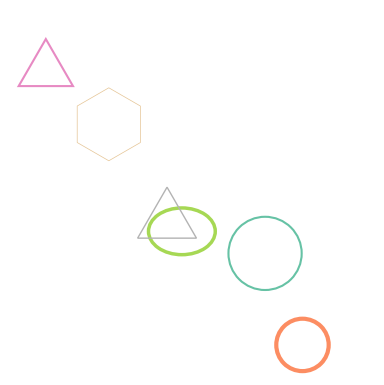[{"shape": "circle", "thickness": 1.5, "radius": 0.48, "center": [0.688, 0.342]}, {"shape": "circle", "thickness": 3, "radius": 0.34, "center": [0.786, 0.104]}, {"shape": "triangle", "thickness": 1.5, "radius": 0.41, "center": [0.119, 0.817]}, {"shape": "oval", "thickness": 2.5, "radius": 0.43, "center": [0.472, 0.399]}, {"shape": "hexagon", "thickness": 0.5, "radius": 0.47, "center": [0.283, 0.677]}, {"shape": "triangle", "thickness": 1, "radius": 0.44, "center": [0.434, 0.426]}]